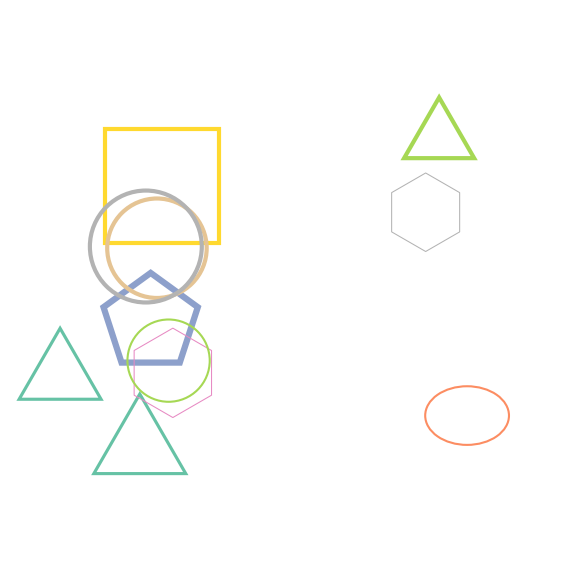[{"shape": "triangle", "thickness": 1.5, "radius": 0.46, "center": [0.242, 0.225]}, {"shape": "triangle", "thickness": 1.5, "radius": 0.41, "center": [0.104, 0.349]}, {"shape": "oval", "thickness": 1, "radius": 0.36, "center": [0.809, 0.28]}, {"shape": "pentagon", "thickness": 3, "radius": 0.43, "center": [0.261, 0.441]}, {"shape": "hexagon", "thickness": 0.5, "radius": 0.39, "center": [0.299, 0.354]}, {"shape": "triangle", "thickness": 2, "radius": 0.35, "center": [0.76, 0.76]}, {"shape": "circle", "thickness": 1, "radius": 0.36, "center": [0.292, 0.375]}, {"shape": "square", "thickness": 2, "radius": 0.49, "center": [0.28, 0.678]}, {"shape": "circle", "thickness": 2, "radius": 0.43, "center": [0.272, 0.569]}, {"shape": "circle", "thickness": 2, "radius": 0.48, "center": [0.253, 0.572]}, {"shape": "hexagon", "thickness": 0.5, "radius": 0.34, "center": [0.737, 0.632]}]